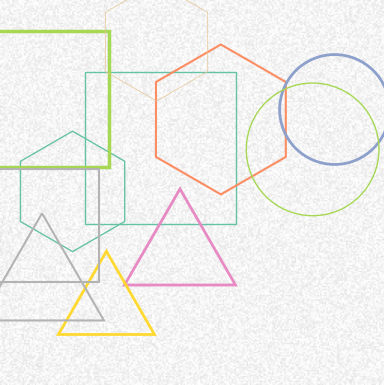[{"shape": "square", "thickness": 1, "radius": 0.99, "center": [0.417, 0.616]}, {"shape": "hexagon", "thickness": 1, "radius": 0.78, "center": [0.189, 0.503]}, {"shape": "hexagon", "thickness": 1.5, "radius": 0.97, "center": [0.574, 0.69]}, {"shape": "circle", "thickness": 2, "radius": 0.71, "center": [0.869, 0.716]}, {"shape": "triangle", "thickness": 2, "radius": 0.83, "center": [0.468, 0.343]}, {"shape": "circle", "thickness": 1, "radius": 0.86, "center": [0.812, 0.612]}, {"shape": "square", "thickness": 2.5, "radius": 0.88, "center": [0.107, 0.742]}, {"shape": "triangle", "thickness": 2, "radius": 0.72, "center": [0.276, 0.203]}, {"shape": "hexagon", "thickness": 0.5, "radius": 0.77, "center": [0.407, 0.891]}, {"shape": "square", "thickness": 1.5, "radius": 0.73, "center": [0.11, 0.414]}, {"shape": "triangle", "thickness": 1.5, "radius": 0.93, "center": [0.109, 0.26]}]